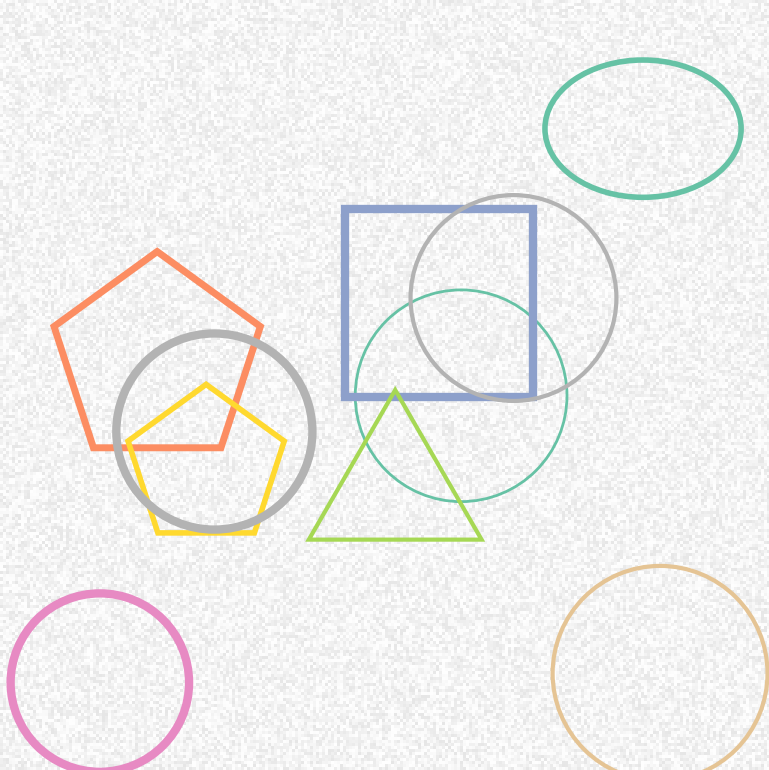[{"shape": "oval", "thickness": 2, "radius": 0.64, "center": [0.835, 0.833]}, {"shape": "circle", "thickness": 1, "radius": 0.69, "center": [0.599, 0.486]}, {"shape": "pentagon", "thickness": 2.5, "radius": 0.7, "center": [0.204, 0.532]}, {"shape": "square", "thickness": 3, "radius": 0.61, "center": [0.57, 0.606]}, {"shape": "circle", "thickness": 3, "radius": 0.58, "center": [0.13, 0.114]}, {"shape": "triangle", "thickness": 1.5, "radius": 0.65, "center": [0.513, 0.364]}, {"shape": "pentagon", "thickness": 2, "radius": 0.53, "center": [0.268, 0.394]}, {"shape": "circle", "thickness": 1.5, "radius": 0.7, "center": [0.857, 0.126]}, {"shape": "circle", "thickness": 1.5, "radius": 0.67, "center": [0.667, 0.613]}, {"shape": "circle", "thickness": 3, "radius": 0.64, "center": [0.278, 0.44]}]